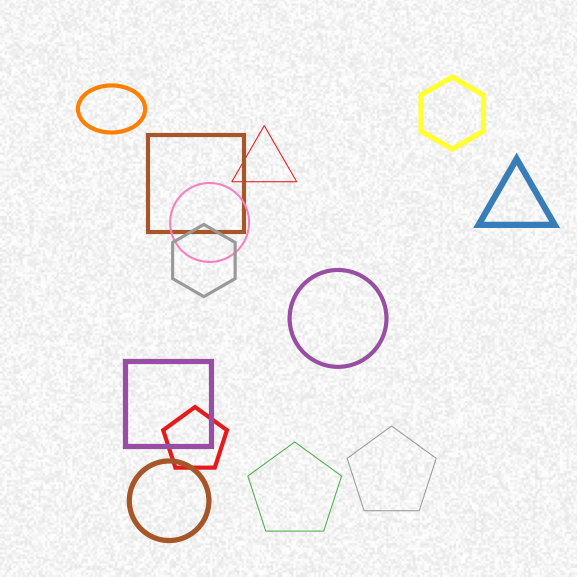[{"shape": "triangle", "thickness": 0.5, "radius": 0.32, "center": [0.458, 0.717]}, {"shape": "pentagon", "thickness": 2, "radius": 0.29, "center": [0.338, 0.236]}, {"shape": "triangle", "thickness": 3, "radius": 0.38, "center": [0.895, 0.648]}, {"shape": "pentagon", "thickness": 0.5, "radius": 0.43, "center": [0.51, 0.148]}, {"shape": "square", "thickness": 2.5, "radius": 0.37, "center": [0.291, 0.3]}, {"shape": "circle", "thickness": 2, "radius": 0.42, "center": [0.585, 0.448]}, {"shape": "oval", "thickness": 2, "radius": 0.29, "center": [0.193, 0.81]}, {"shape": "hexagon", "thickness": 2.5, "radius": 0.31, "center": [0.783, 0.803]}, {"shape": "square", "thickness": 2, "radius": 0.42, "center": [0.339, 0.681]}, {"shape": "circle", "thickness": 2.5, "radius": 0.34, "center": [0.293, 0.132]}, {"shape": "circle", "thickness": 1, "radius": 0.34, "center": [0.363, 0.614]}, {"shape": "pentagon", "thickness": 0.5, "radius": 0.41, "center": [0.678, 0.18]}, {"shape": "hexagon", "thickness": 1.5, "radius": 0.31, "center": [0.353, 0.548]}]